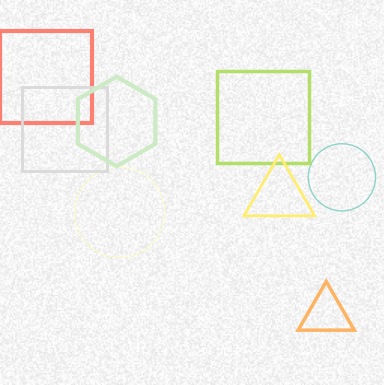[{"shape": "circle", "thickness": 1, "radius": 0.44, "center": [0.888, 0.539]}, {"shape": "circle", "thickness": 0.5, "radius": 0.59, "center": [0.311, 0.448]}, {"shape": "square", "thickness": 3, "radius": 0.6, "center": [0.119, 0.799]}, {"shape": "triangle", "thickness": 2.5, "radius": 0.42, "center": [0.847, 0.185]}, {"shape": "square", "thickness": 2.5, "radius": 0.6, "center": [0.683, 0.695]}, {"shape": "square", "thickness": 2, "radius": 0.55, "center": [0.167, 0.666]}, {"shape": "hexagon", "thickness": 3, "radius": 0.58, "center": [0.303, 0.685]}, {"shape": "triangle", "thickness": 2, "radius": 0.53, "center": [0.726, 0.492]}]